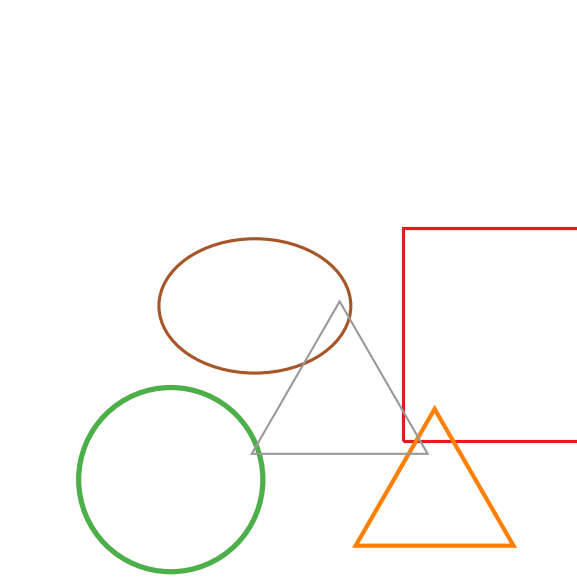[{"shape": "square", "thickness": 1.5, "radius": 0.92, "center": [0.882, 0.42]}, {"shape": "circle", "thickness": 2.5, "radius": 0.8, "center": [0.296, 0.169]}, {"shape": "triangle", "thickness": 2, "radius": 0.79, "center": [0.753, 0.133]}, {"shape": "oval", "thickness": 1.5, "radius": 0.83, "center": [0.441, 0.469]}, {"shape": "triangle", "thickness": 1, "radius": 0.88, "center": [0.588, 0.301]}]